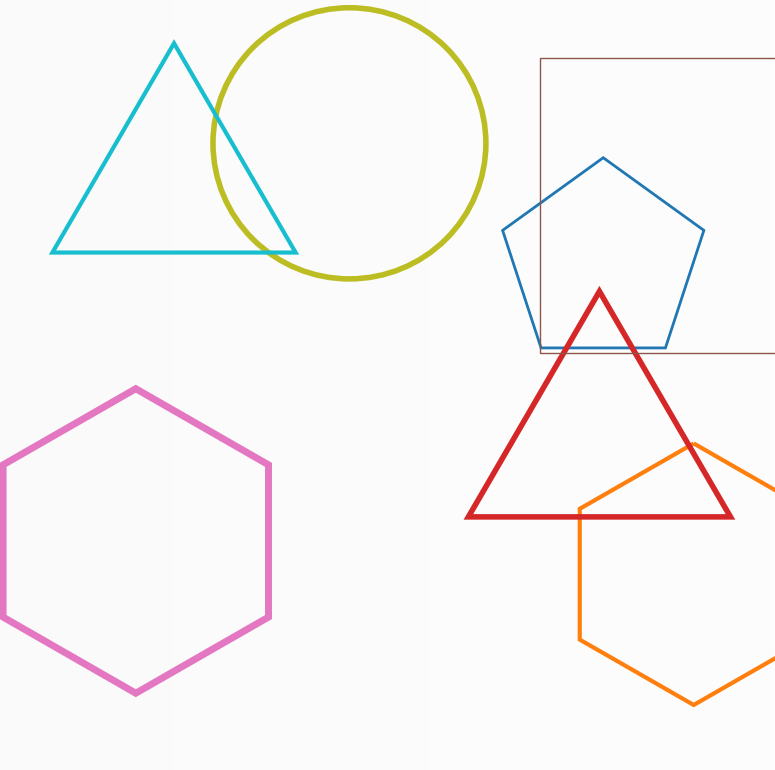[{"shape": "pentagon", "thickness": 1, "radius": 0.68, "center": [0.778, 0.659]}, {"shape": "hexagon", "thickness": 1.5, "radius": 0.85, "center": [0.895, 0.254]}, {"shape": "triangle", "thickness": 2, "radius": 0.98, "center": [0.773, 0.426]}, {"shape": "square", "thickness": 0.5, "radius": 0.96, "center": [0.889, 0.733]}, {"shape": "hexagon", "thickness": 2.5, "radius": 0.99, "center": [0.175, 0.297]}, {"shape": "circle", "thickness": 2, "radius": 0.88, "center": [0.451, 0.814]}, {"shape": "triangle", "thickness": 1.5, "radius": 0.91, "center": [0.225, 0.763]}]